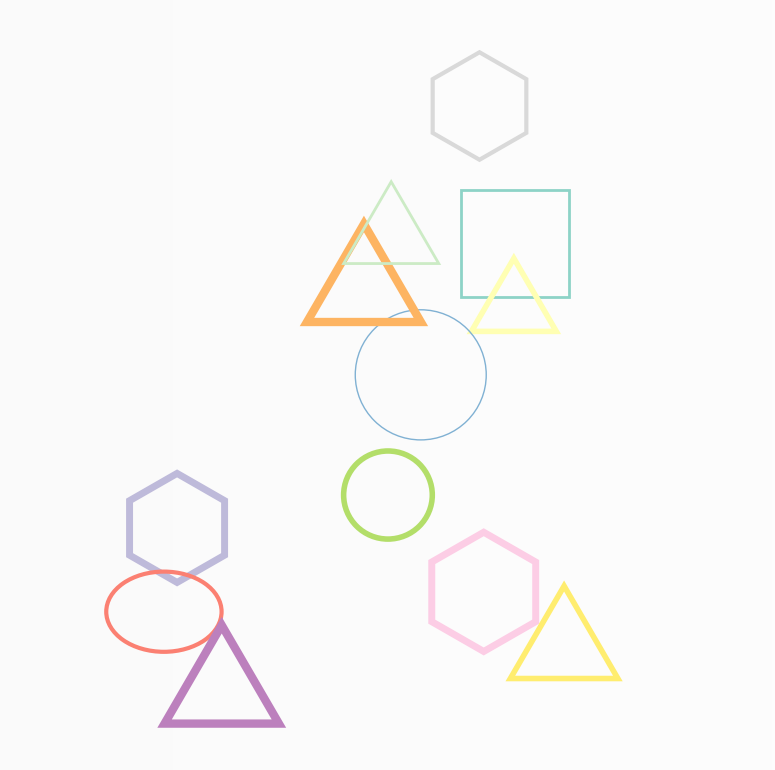[{"shape": "square", "thickness": 1, "radius": 0.35, "center": [0.665, 0.684]}, {"shape": "triangle", "thickness": 2, "radius": 0.32, "center": [0.663, 0.601]}, {"shape": "hexagon", "thickness": 2.5, "radius": 0.35, "center": [0.228, 0.314]}, {"shape": "oval", "thickness": 1.5, "radius": 0.37, "center": [0.212, 0.206]}, {"shape": "circle", "thickness": 0.5, "radius": 0.42, "center": [0.543, 0.513]}, {"shape": "triangle", "thickness": 3, "radius": 0.42, "center": [0.47, 0.624]}, {"shape": "circle", "thickness": 2, "radius": 0.29, "center": [0.501, 0.357]}, {"shape": "hexagon", "thickness": 2.5, "radius": 0.39, "center": [0.624, 0.231]}, {"shape": "hexagon", "thickness": 1.5, "radius": 0.35, "center": [0.619, 0.862]}, {"shape": "triangle", "thickness": 3, "radius": 0.43, "center": [0.286, 0.103]}, {"shape": "triangle", "thickness": 1, "radius": 0.35, "center": [0.505, 0.693]}, {"shape": "triangle", "thickness": 2, "radius": 0.4, "center": [0.728, 0.159]}]